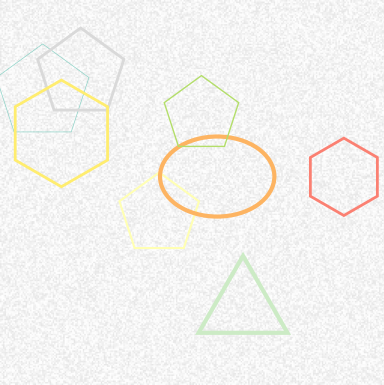[{"shape": "pentagon", "thickness": 0.5, "radius": 0.63, "center": [0.111, 0.76]}, {"shape": "pentagon", "thickness": 1.5, "radius": 0.54, "center": [0.414, 0.444]}, {"shape": "hexagon", "thickness": 2, "radius": 0.5, "center": [0.893, 0.541]}, {"shape": "oval", "thickness": 3, "radius": 0.74, "center": [0.564, 0.541]}, {"shape": "pentagon", "thickness": 1, "radius": 0.51, "center": [0.523, 0.702]}, {"shape": "pentagon", "thickness": 2, "radius": 0.59, "center": [0.21, 0.81]}, {"shape": "triangle", "thickness": 3, "radius": 0.67, "center": [0.631, 0.202]}, {"shape": "hexagon", "thickness": 2, "radius": 0.69, "center": [0.159, 0.653]}]